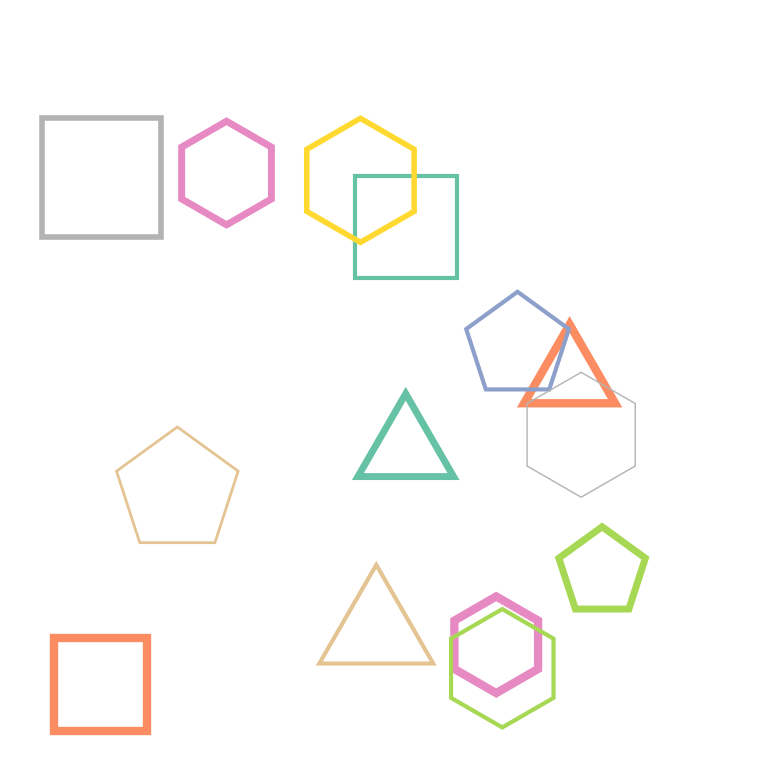[{"shape": "triangle", "thickness": 2.5, "radius": 0.36, "center": [0.527, 0.417]}, {"shape": "square", "thickness": 1.5, "radius": 0.33, "center": [0.527, 0.705]}, {"shape": "square", "thickness": 3, "radius": 0.3, "center": [0.131, 0.111]}, {"shape": "triangle", "thickness": 3, "radius": 0.34, "center": [0.74, 0.51]}, {"shape": "pentagon", "thickness": 1.5, "radius": 0.35, "center": [0.672, 0.551]}, {"shape": "hexagon", "thickness": 3, "radius": 0.31, "center": [0.644, 0.163]}, {"shape": "hexagon", "thickness": 2.5, "radius": 0.34, "center": [0.294, 0.775]}, {"shape": "hexagon", "thickness": 1.5, "radius": 0.38, "center": [0.652, 0.132]}, {"shape": "pentagon", "thickness": 2.5, "radius": 0.3, "center": [0.782, 0.257]}, {"shape": "hexagon", "thickness": 2, "radius": 0.4, "center": [0.468, 0.766]}, {"shape": "pentagon", "thickness": 1, "radius": 0.42, "center": [0.23, 0.362]}, {"shape": "triangle", "thickness": 1.5, "radius": 0.43, "center": [0.489, 0.181]}, {"shape": "hexagon", "thickness": 0.5, "radius": 0.41, "center": [0.755, 0.435]}, {"shape": "square", "thickness": 2, "radius": 0.39, "center": [0.132, 0.769]}]